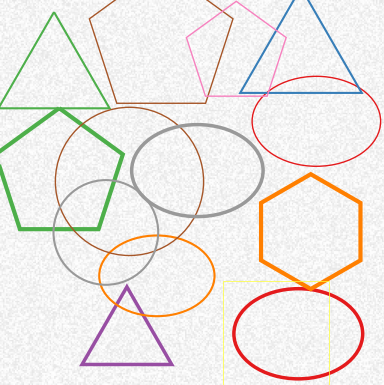[{"shape": "oval", "thickness": 1, "radius": 0.83, "center": [0.822, 0.685]}, {"shape": "oval", "thickness": 2.5, "radius": 0.84, "center": [0.775, 0.133]}, {"shape": "triangle", "thickness": 1.5, "radius": 0.91, "center": [0.782, 0.85]}, {"shape": "triangle", "thickness": 1.5, "radius": 0.83, "center": [0.14, 0.802]}, {"shape": "pentagon", "thickness": 3, "radius": 0.87, "center": [0.154, 0.545]}, {"shape": "triangle", "thickness": 2.5, "radius": 0.67, "center": [0.33, 0.12]}, {"shape": "oval", "thickness": 1.5, "radius": 0.75, "center": [0.407, 0.284]}, {"shape": "hexagon", "thickness": 3, "radius": 0.75, "center": [0.807, 0.398]}, {"shape": "square", "thickness": 0.5, "radius": 0.69, "center": [0.717, 0.132]}, {"shape": "pentagon", "thickness": 1, "radius": 0.98, "center": [0.419, 0.89]}, {"shape": "circle", "thickness": 1, "radius": 0.96, "center": [0.336, 0.529]}, {"shape": "pentagon", "thickness": 1, "radius": 0.68, "center": [0.614, 0.86]}, {"shape": "circle", "thickness": 1.5, "radius": 0.68, "center": [0.275, 0.396]}, {"shape": "oval", "thickness": 2.5, "radius": 0.85, "center": [0.513, 0.557]}]